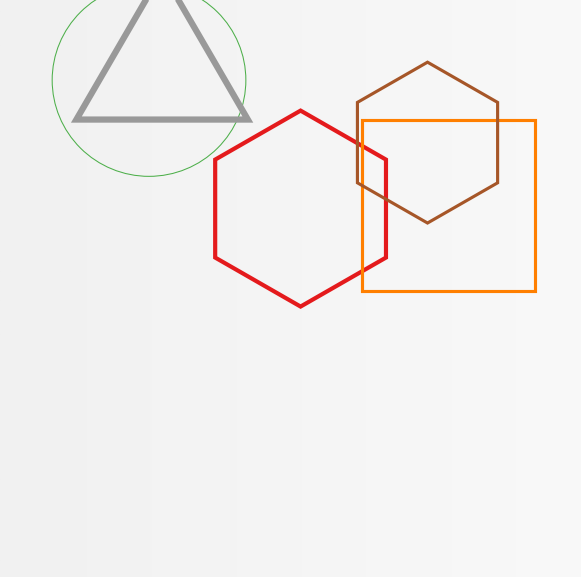[{"shape": "hexagon", "thickness": 2, "radius": 0.85, "center": [0.517, 0.638]}, {"shape": "circle", "thickness": 0.5, "radius": 0.83, "center": [0.256, 0.86]}, {"shape": "square", "thickness": 1.5, "radius": 0.74, "center": [0.771, 0.643]}, {"shape": "hexagon", "thickness": 1.5, "radius": 0.7, "center": [0.736, 0.752]}, {"shape": "triangle", "thickness": 3, "radius": 0.85, "center": [0.279, 0.877]}]